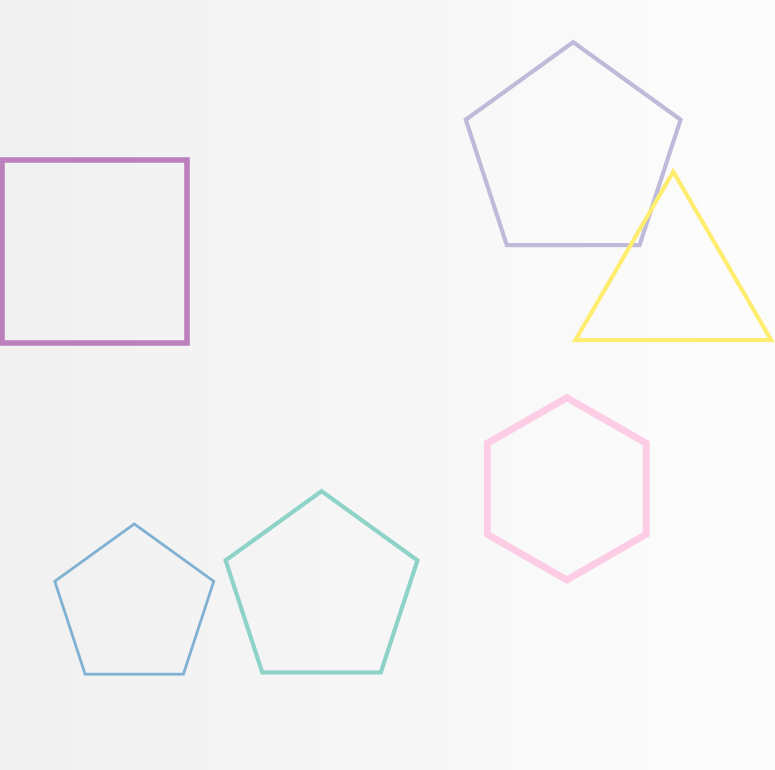[{"shape": "pentagon", "thickness": 1.5, "radius": 0.65, "center": [0.415, 0.232]}, {"shape": "pentagon", "thickness": 1.5, "radius": 0.73, "center": [0.74, 0.8]}, {"shape": "pentagon", "thickness": 1, "radius": 0.54, "center": [0.173, 0.212]}, {"shape": "hexagon", "thickness": 2.5, "radius": 0.59, "center": [0.731, 0.365]}, {"shape": "square", "thickness": 2, "radius": 0.6, "center": [0.122, 0.673]}, {"shape": "triangle", "thickness": 1.5, "radius": 0.73, "center": [0.869, 0.631]}]